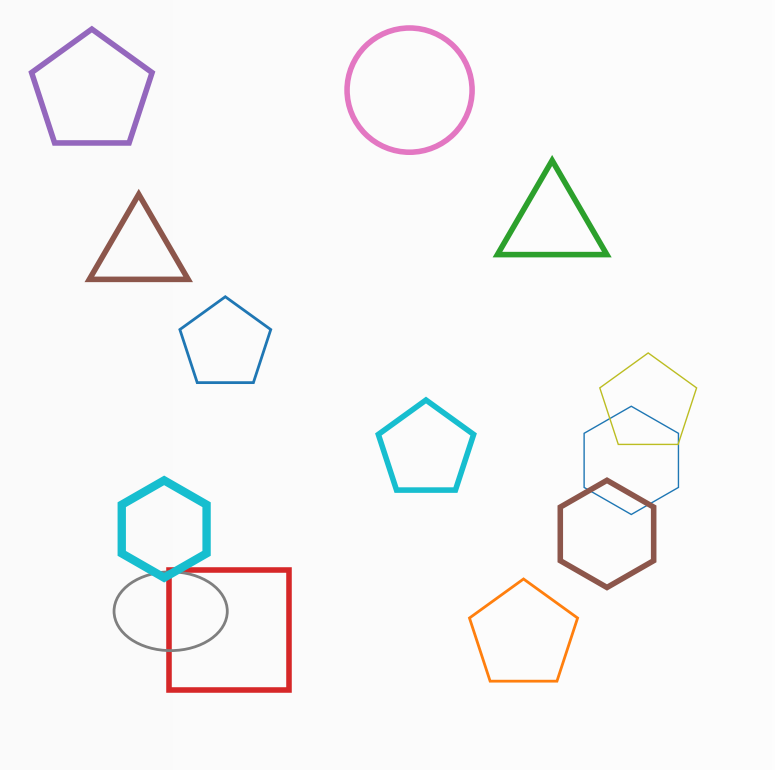[{"shape": "pentagon", "thickness": 1, "radius": 0.31, "center": [0.291, 0.553]}, {"shape": "hexagon", "thickness": 0.5, "radius": 0.35, "center": [0.815, 0.402]}, {"shape": "pentagon", "thickness": 1, "radius": 0.37, "center": [0.676, 0.175]}, {"shape": "triangle", "thickness": 2, "radius": 0.41, "center": [0.712, 0.71]}, {"shape": "square", "thickness": 2, "radius": 0.39, "center": [0.295, 0.182]}, {"shape": "pentagon", "thickness": 2, "radius": 0.41, "center": [0.119, 0.88]}, {"shape": "triangle", "thickness": 2, "radius": 0.37, "center": [0.179, 0.674]}, {"shape": "hexagon", "thickness": 2, "radius": 0.35, "center": [0.783, 0.307]}, {"shape": "circle", "thickness": 2, "radius": 0.4, "center": [0.528, 0.883]}, {"shape": "oval", "thickness": 1, "radius": 0.37, "center": [0.22, 0.206]}, {"shape": "pentagon", "thickness": 0.5, "radius": 0.33, "center": [0.836, 0.476]}, {"shape": "hexagon", "thickness": 3, "radius": 0.32, "center": [0.212, 0.313]}, {"shape": "pentagon", "thickness": 2, "radius": 0.32, "center": [0.55, 0.416]}]